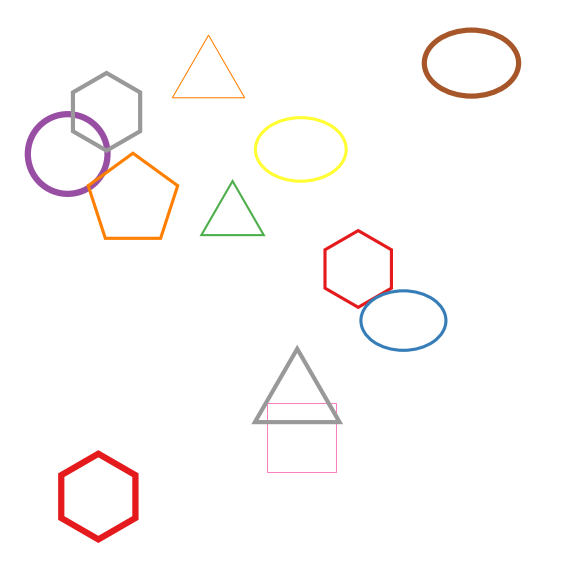[{"shape": "hexagon", "thickness": 3, "radius": 0.37, "center": [0.17, 0.139]}, {"shape": "hexagon", "thickness": 1.5, "radius": 0.33, "center": [0.62, 0.533]}, {"shape": "oval", "thickness": 1.5, "radius": 0.37, "center": [0.699, 0.444]}, {"shape": "triangle", "thickness": 1, "radius": 0.31, "center": [0.403, 0.623]}, {"shape": "circle", "thickness": 3, "radius": 0.34, "center": [0.117, 0.732]}, {"shape": "triangle", "thickness": 0.5, "radius": 0.36, "center": [0.361, 0.866]}, {"shape": "pentagon", "thickness": 1.5, "radius": 0.41, "center": [0.23, 0.652]}, {"shape": "oval", "thickness": 1.5, "radius": 0.39, "center": [0.521, 0.74]}, {"shape": "oval", "thickness": 2.5, "radius": 0.41, "center": [0.816, 0.89]}, {"shape": "square", "thickness": 0.5, "radius": 0.3, "center": [0.523, 0.241]}, {"shape": "triangle", "thickness": 2, "radius": 0.42, "center": [0.515, 0.31]}, {"shape": "hexagon", "thickness": 2, "radius": 0.34, "center": [0.184, 0.806]}]